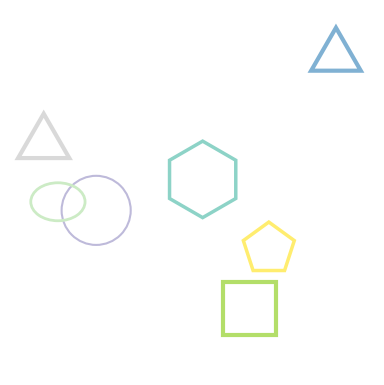[{"shape": "hexagon", "thickness": 2.5, "radius": 0.5, "center": [0.526, 0.534]}, {"shape": "circle", "thickness": 1.5, "radius": 0.45, "center": [0.25, 0.454]}, {"shape": "triangle", "thickness": 3, "radius": 0.37, "center": [0.873, 0.854]}, {"shape": "square", "thickness": 3, "radius": 0.35, "center": [0.649, 0.198]}, {"shape": "triangle", "thickness": 3, "radius": 0.38, "center": [0.114, 0.628]}, {"shape": "oval", "thickness": 2, "radius": 0.35, "center": [0.15, 0.476]}, {"shape": "pentagon", "thickness": 2.5, "radius": 0.35, "center": [0.698, 0.354]}]